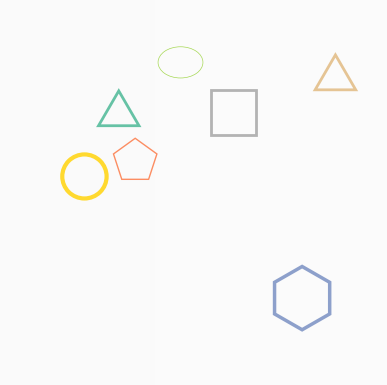[{"shape": "triangle", "thickness": 2, "radius": 0.3, "center": [0.306, 0.704]}, {"shape": "pentagon", "thickness": 1, "radius": 0.29, "center": [0.349, 0.582]}, {"shape": "hexagon", "thickness": 2.5, "radius": 0.41, "center": [0.78, 0.226]}, {"shape": "oval", "thickness": 0.5, "radius": 0.29, "center": [0.466, 0.838]}, {"shape": "circle", "thickness": 3, "radius": 0.29, "center": [0.218, 0.542]}, {"shape": "triangle", "thickness": 2, "radius": 0.3, "center": [0.866, 0.797]}, {"shape": "square", "thickness": 2, "radius": 0.29, "center": [0.603, 0.708]}]